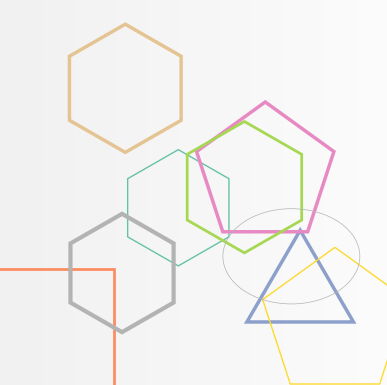[{"shape": "hexagon", "thickness": 1, "radius": 0.75, "center": [0.46, 0.46]}, {"shape": "square", "thickness": 2, "radius": 0.81, "center": [0.132, 0.14]}, {"shape": "triangle", "thickness": 2.5, "radius": 0.79, "center": [0.775, 0.243]}, {"shape": "pentagon", "thickness": 2.5, "radius": 0.93, "center": [0.684, 0.549]}, {"shape": "hexagon", "thickness": 2, "radius": 0.85, "center": [0.631, 0.514]}, {"shape": "pentagon", "thickness": 1, "radius": 0.98, "center": [0.864, 0.161]}, {"shape": "hexagon", "thickness": 2.5, "radius": 0.83, "center": [0.323, 0.771]}, {"shape": "hexagon", "thickness": 3, "radius": 0.77, "center": [0.315, 0.291]}, {"shape": "oval", "thickness": 0.5, "radius": 0.88, "center": [0.752, 0.334]}]